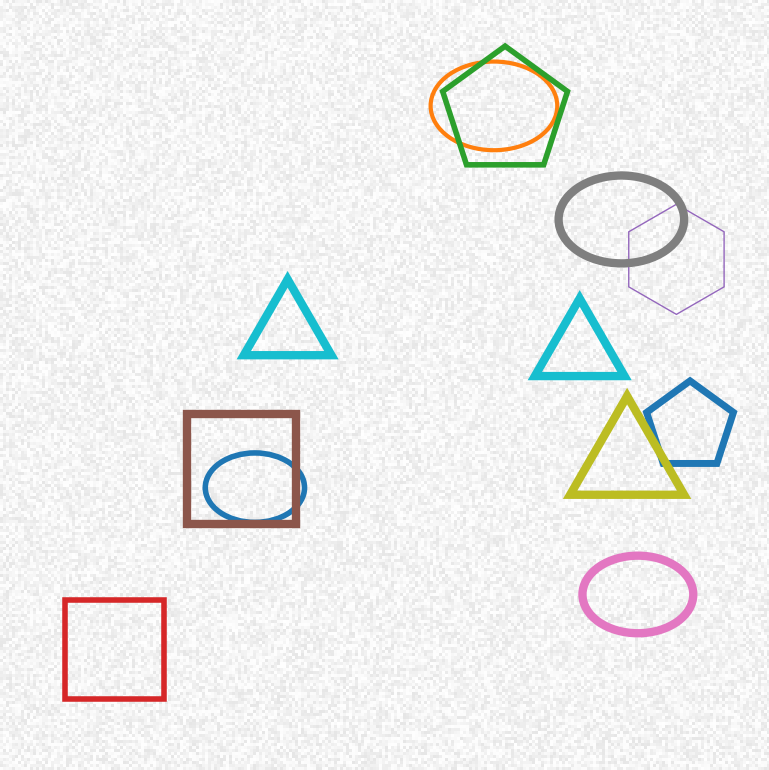[{"shape": "oval", "thickness": 2, "radius": 0.32, "center": [0.331, 0.367]}, {"shape": "pentagon", "thickness": 2.5, "radius": 0.3, "center": [0.896, 0.446]}, {"shape": "oval", "thickness": 1.5, "radius": 0.41, "center": [0.641, 0.862]}, {"shape": "pentagon", "thickness": 2, "radius": 0.43, "center": [0.656, 0.855]}, {"shape": "square", "thickness": 2, "radius": 0.32, "center": [0.149, 0.157]}, {"shape": "hexagon", "thickness": 0.5, "radius": 0.36, "center": [0.878, 0.663]}, {"shape": "square", "thickness": 3, "radius": 0.36, "center": [0.313, 0.391]}, {"shape": "oval", "thickness": 3, "radius": 0.36, "center": [0.828, 0.228]}, {"shape": "oval", "thickness": 3, "radius": 0.41, "center": [0.807, 0.715]}, {"shape": "triangle", "thickness": 3, "radius": 0.43, "center": [0.814, 0.4]}, {"shape": "triangle", "thickness": 3, "radius": 0.33, "center": [0.374, 0.572]}, {"shape": "triangle", "thickness": 3, "radius": 0.34, "center": [0.753, 0.545]}]